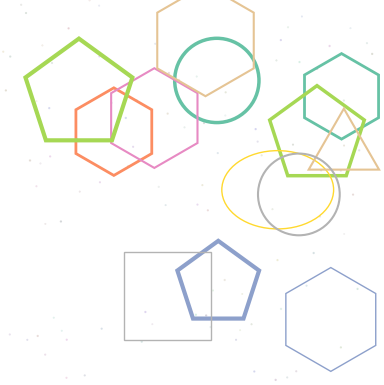[{"shape": "hexagon", "thickness": 2, "radius": 0.56, "center": [0.887, 0.75]}, {"shape": "circle", "thickness": 2.5, "radius": 0.55, "center": [0.563, 0.791]}, {"shape": "hexagon", "thickness": 2, "radius": 0.57, "center": [0.296, 0.658]}, {"shape": "hexagon", "thickness": 1, "radius": 0.67, "center": [0.859, 0.17]}, {"shape": "pentagon", "thickness": 3, "radius": 0.56, "center": [0.567, 0.263]}, {"shape": "hexagon", "thickness": 1.5, "radius": 0.65, "center": [0.401, 0.693]}, {"shape": "pentagon", "thickness": 2.5, "radius": 0.65, "center": [0.823, 0.648]}, {"shape": "pentagon", "thickness": 3, "radius": 0.73, "center": [0.205, 0.754]}, {"shape": "oval", "thickness": 1, "radius": 0.73, "center": [0.721, 0.507]}, {"shape": "hexagon", "thickness": 1.5, "radius": 0.72, "center": [0.534, 0.895]}, {"shape": "triangle", "thickness": 1.5, "radius": 0.53, "center": [0.893, 0.612]}, {"shape": "square", "thickness": 1, "radius": 0.57, "center": [0.435, 0.231]}, {"shape": "circle", "thickness": 1.5, "radius": 0.53, "center": [0.776, 0.495]}]